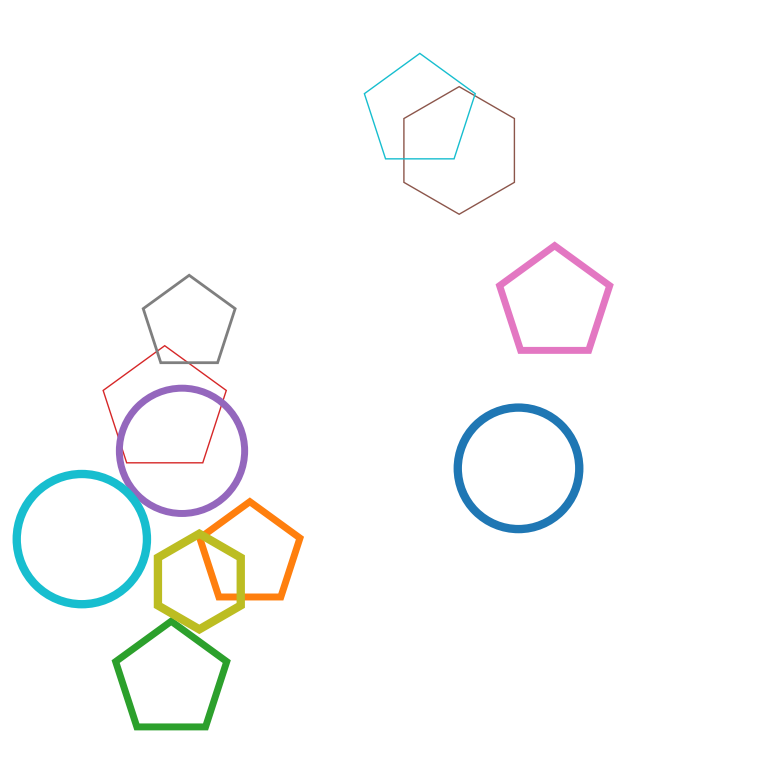[{"shape": "circle", "thickness": 3, "radius": 0.39, "center": [0.673, 0.392]}, {"shape": "pentagon", "thickness": 2.5, "radius": 0.34, "center": [0.324, 0.28]}, {"shape": "pentagon", "thickness": 2.5, "radius": 0.38, "center": [0.222, 0.117]}, {"shape": "pentagon", "thickness": 0.5, "radius": 0.42, "center": [0.214, 0.467]}, {"shape": "circle", "thickness": 2.5, "radius": 0.41, "center": [0.236, 0.415]}, {"shape": "hexagon", "thickness": 0.5, "radius": 0.41, "center": [0.596, 0.805]}, {"shape": "pentagon", "thickness": 2.5, "radius": 0.38, "center": [0.72, 0.606]}, {"shape": "pentagon", "thickness": 1, "radius": 0.31, "center": [0.246, 0.58]}, {"shape": "hexagon", "thickness": 3, "radius": 0.31, "center": [0.259, 0.245]}, {"shape": "circle", "thickness": 3, "radius": 0.42, "center": [0.106, 0.3]}, {"shape": "pentagon", "thickness": 0.5, "radius": 0.38, "center": [0.545, 0.855]}]